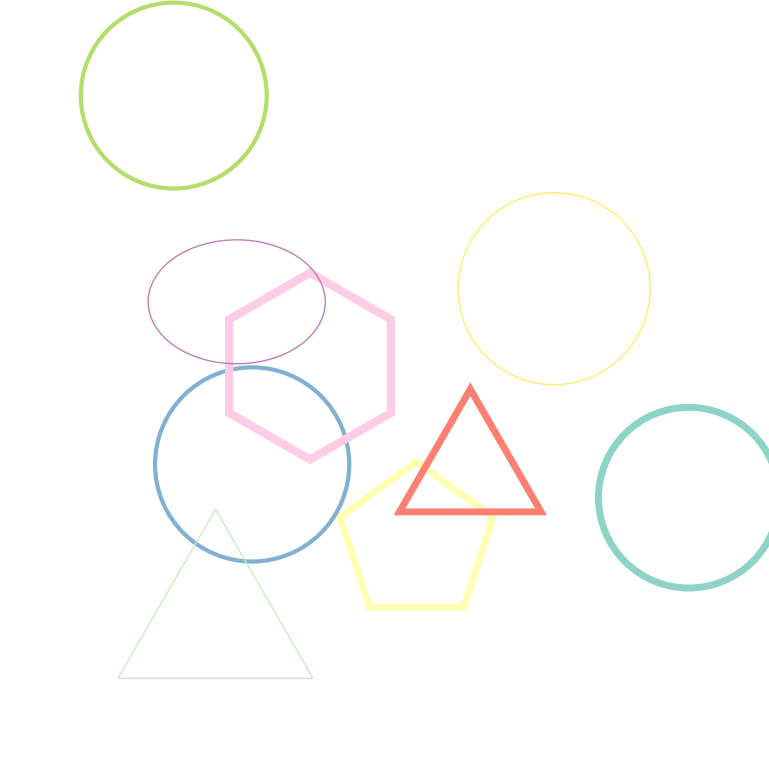[{"shape": "circle", "thickness": 2.5, "radius": 0.59, "center": [0.895, 0.354]}, {"shape": "pentagon", "thickness": 2.5, "radius": 0.52, "center": [0.541, 0.296]}, {"shape": "triangle", "thickness": 2.5, "radius": 0.53, "center": [0.611, 0.388]}, {"shape": "circle", "thickness": 1.5, "radius": 0.63, "center": [0.327, 0.397]}, {"shape": "circle", "thickness": 1.5, "radius": 0.6, "center": [0.226, 0.876]}, {"shape": "hexagon", "thickness": 3, "radius": 0.61, "center": [0.403, 0.524]}, {"shape": "oval", "thickness": 0.5, "radius": 0.57, "center": [0.307, 0.608]}, {"shape": "triangle", "thickness": 0.5, "radius": 0.73, "center": [0.28, 0.192]}, {"shape": "circle", "thickness": 0.5, "radius": 0.62, "center": [0.72, 0.625]}]